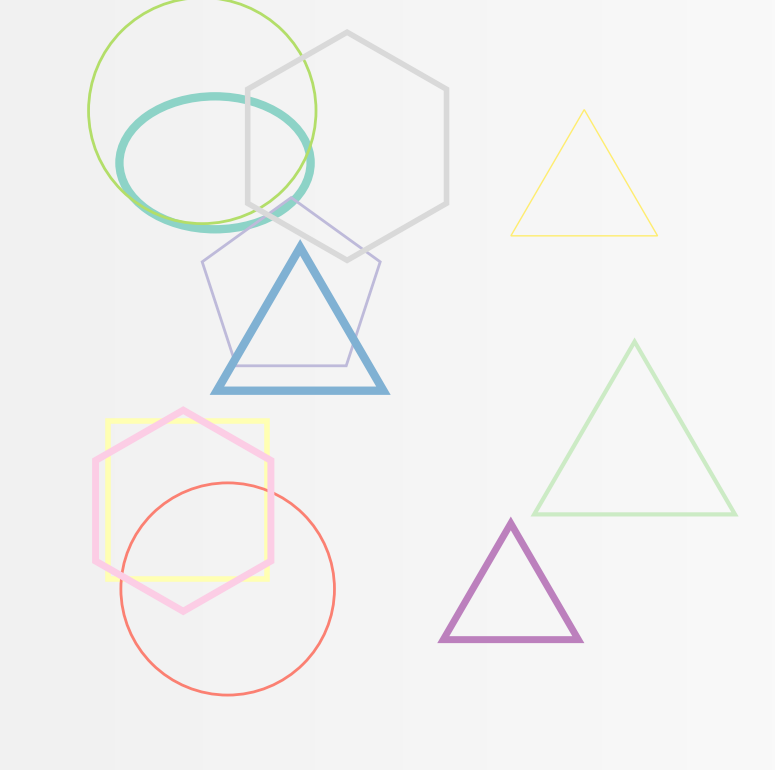[{"shape": "oval", "thickness": 3, "radius": 0.62, "center": [0.277, 0.789]}, {"shape": "square", "thickness": 2, "radius": 0.51, "center": [0.242, 0.351]}, {"shape": "pentagon", "thickness": 1, "radius": 0.6, "center": [0.376, 0.623]}, {"shape": "circle", "thickness": 1, "radius": 0.69, "center": [0.294, 0.235]}, {"shape": "triangle", "thickness": 3, "radius": 0.62, "center": [0.387, 0.555]}, {"shape": "circle", "thickness": 1, "radius": 0.73, "center": [0.261, 0.856]}, {"shape": "hexagon", "thickness": 2.5, "radius": 0.65, "center": [0.236, 0.337]}, {"shape": "hexagon", "thickness": 2, "radius": 0.74, "center": [0.448, 0.81]}, {"shape": "triangle", "thickness": 2.5, "radius": 0.5, "center": [0.659, 0.22]}, {"shape": "triangle", "thickness": 1.5, "radius": 0.75, "center": [0.819, 0.407]}, {"shape": "triangle", "thickness": 0.5, "radius": 0.55, "center": [0.754, 0.748]}]